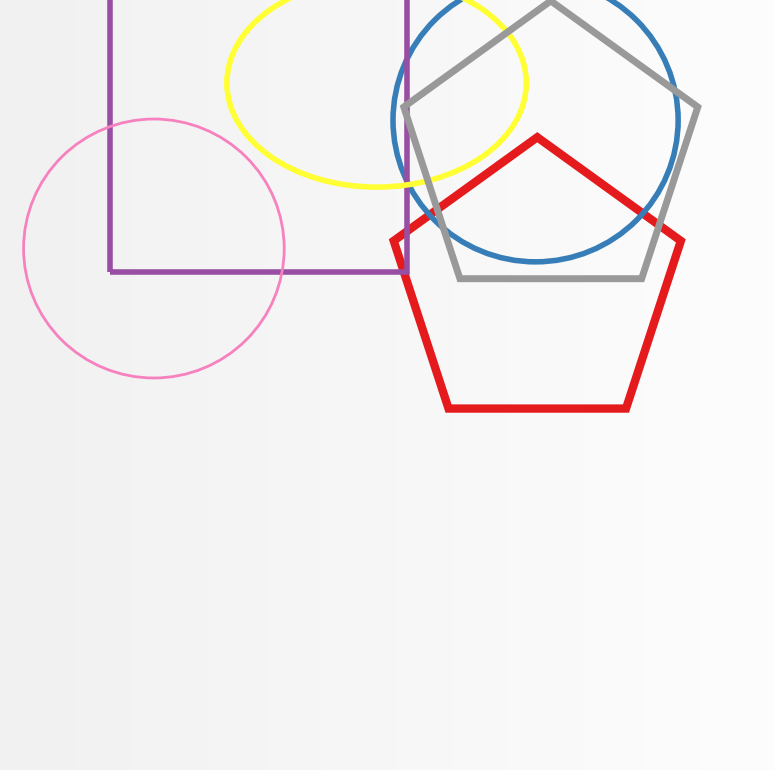[{"shape": "pentagon", "thickness": 3, "radius": 0.97, "center": [0.693, 0.627]}, {"shape": "circle", "thickness": 2, "radius": 0.92, "center": [0.691, 0.844]}, {"shape": "square", "thickness": 2, "radius": 0.96, "center": [0.334, 0.839]}, {"shape": "oval", "thickness": 2, "radius": 0.97, "center": [0.486, 0.892]}, {"shape": "circle", "thickness": 1, "radius": 0.84, "center": [0.199, 0.677]}, {"shape": "pentagon", "thickness": 2.5, "radius": 1.0, "center": [0.711, 0.799]}]